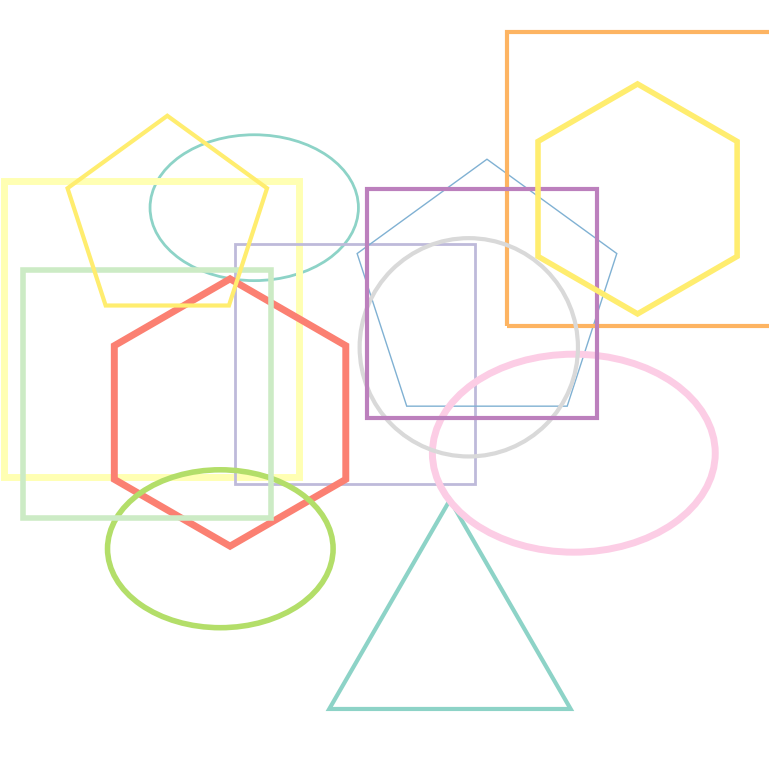[{"shape": "oval", "thickness": 1, "radius": 0.68, "center": [0.33, 0.73]}, {"shape": "triangle", "thickness": 1.5, "radius": 0.91, "center": [0.584, 0.17]}, {"shape": "square", "thickness": 2.5, "radius": 0.96, "center": [0.197, 0.573]}, {"shape": "square", "thickness": 1, "radius": 0.78, "center": [0.461, 0.527]}, {"shape": "hexagon", "thickness": 2.5, "radius": 0.87, "center": [0.299, 0.464]}, {"shape": "pentagon", "thickness": 0.5, "radius": 0.89, "center": [0.632, 0.616]}, {"shape": "square", "thickness": 1.5, "radius": 0.95, "center": [0.849, 0.768]}, {"shape": "oval", "thickness": 2, "radius": 0.73, "center": [0.286, 0.287]}, {"shape": "oval", "thickness": 2.5, "radius": 0.92, "center": [0.745, 0.411]}, {"shape": "circle", "thickness": 1.5, "radius": 0.71, "center": [0.609, 0.549]}, {"shape": "square", "thickness": 1.5, "radius": 0.74, "center": [0.626, 0.606]}, {"shape": "square", "thickness": 2, "radius": 0.8, "center": [0.191, 0.489]}, {"shape": "hexagon", "thickness": 2, "radius": 0.75, "center": [0.828, 0.742]}, {"shape": "pentagon", "thickness": 1.5, "radius": 0.68, "center": [0.217, 0.713]}]